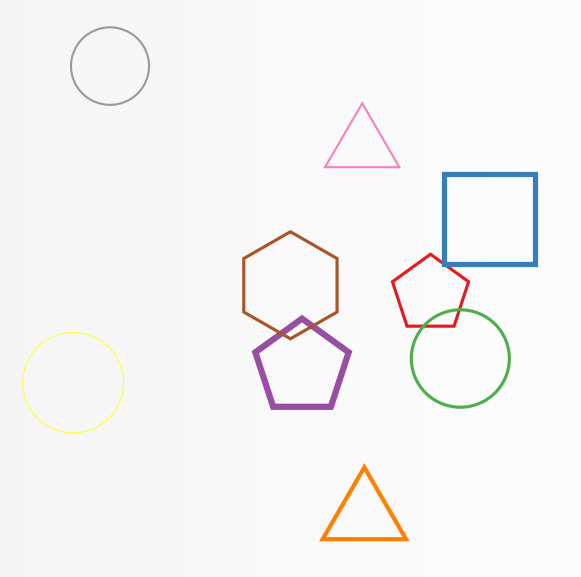[{"shape": "pentagon", "thickness": 1.5, "radius": 0.34, "center": [0.741, 0.49]}, {"shape": "square", "thickness": 2.5, "radius": 0.39, "center": [0.842, 0.62]}, {"shape": "circle", "thickness": 1.5, "radius": 0.42, "center": [0.792, 0.378]}, {"shape": "pentagon", "thickness": 3, "radius": 0.42, "center": [0.52, 0.363]}, {"shape": "triangle", "thickness": 2, "radius": 0.41, "center": [0.627, 0.107]}, {"shape": "circle", "thickness": 0.5, "radius": 0.43, "center": [0.126, 0.336]}, {"shape": "hexagon", "thickness": 1.5, "radius": 0.46, "center": [0.5, 0.505]}, {"shape": "triangle", "thickness": 1, "radius": 0.37, "center": [0.623, 0.747]}, {"shape": "circle", "thickness": 1, "radius": 0.34, "center": [0.189, 0.885]}]